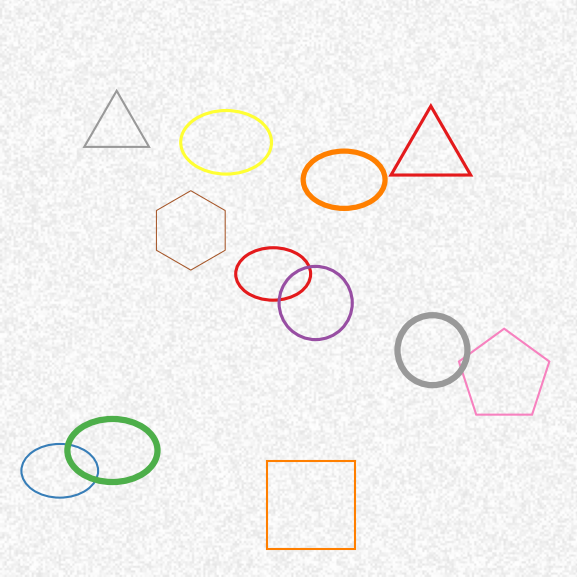[{"shape": "oval", "thickness": 1.5, "radius": 0.32, "center": [0.473, 0.525]}, {"shape": "triangle", "thickness": 1.5, "radius": 0.4, "center": [0.746, 0.736]}, {"shape": "oval", "thickness": 1, "radius": 0.33, "center": [0.103, 0.184]}, {"shape": "oval", "thickness": 3, "radius": 0.39, "center": [0.195, 0.219]}, {"shape": "circle", "thickness": 1.5, "radius": 0.32, "center": [0.547, 0.474]}, {"shape": "square", "thickness": 1, "radius": 0.38, "center": [0.539, 0.124]}, {"shape": "oval", "thickness": 2.5, "radius": 0.35, "center": [0.596, 0.688]}, {"shape": "oval", "thickness": 1.5, "radius": 0.39, "center": [0.392, 0.753]}, {"shape": "hexagon", "thickness": 0.5, "radius": 0.34, "center": [0.33, 0.6]}, {"shape": "pentagon", "thickness": 1, "radius": 0.41, "center": [0.873, 0.348]}, {"shape": "circle", "thickness": 3, "radius": 0.3, "center": [0.749, 0.393]}, {"shape": "triangle", "thickness": 1, "radius": 0.32, "center": [0.202, 0.777]}]